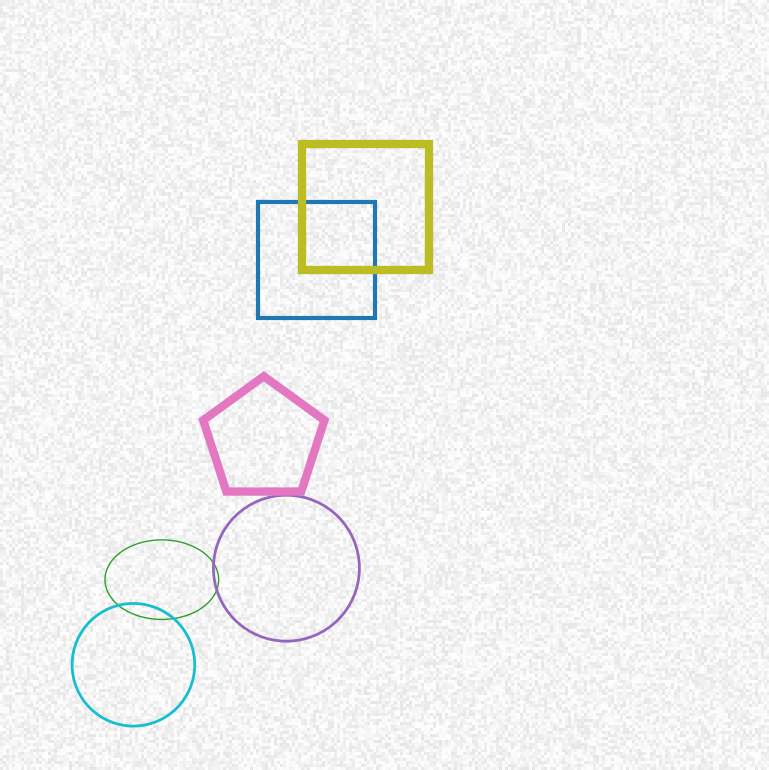[{"shape": "square", "thickness": 1.5, "radius": 0.38, "center": [0.411, 0.662]}, {"shape": "oval", "thickness": 0.5, "radius": 0.37, "center": [0.21, 0.247]}, {"shape": "circle", "thickness": 1, "radius": 0.47, "center": [0.372, 0.262]}, {"shape": "pentagon", "thickness": 3, "radius": 0.41, "center": [0.343, 0.429]}, {"shape": "square", "thickness": 3, "radius": 0.41, "center": [0.475, 0.731]}, {"shape": "circle", "thickness": 1, "radius": 0.4, "center": [0.173, 0.137]}]